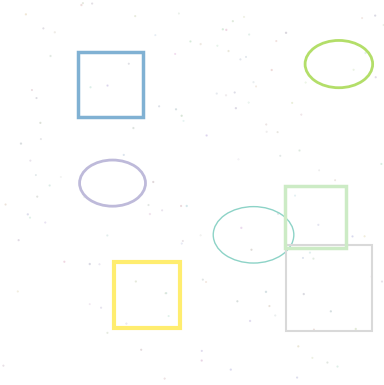[{"shape": "oval", "thickness": 1, "radius": 0.52, "center": [0.659, 0.39]}, {"shape": "oval", "thickness": 2, "radius": 0.43, "center": [0.292, 0.524]}, {"shape": "square", "thickness": 2.5, "radius": 0.42, "center": [0.287, 0.781]}, {"shape": "oval", "thickness": 2, "radius": 0.44, "center": [0.88, 0.834]}, {"shape": "square", "thickness": 1.5, "radius": 0.56, "center": [0.854, 0.252]}, {"shape": "square", "thickness": 2.5, "radius": 0.4, "center": [0.819, 0.436]}, {"shape": "square", "thickness": 3, "radius": 0.43, "center": [0.382, 0.233]}]